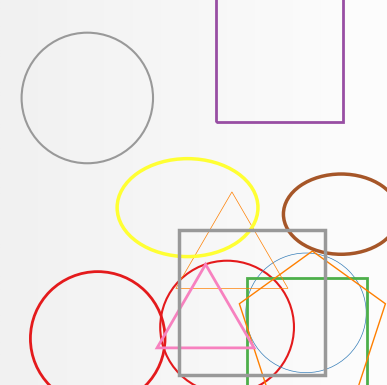[{"shape": "circle", "thickness": 1.5, "radius": 0.86, "center": [0.586, 0.15]}, {"shape": "circle", "thickness": 2, "radius": 0.87, "center": [0.252, 0.121]}, {"shape": "circle", "thickness": 0.5, "radius": 0.78, "center": [0.79, 0.187]}, {"shape": "square", "thickness": 2, "radius": 0.77, "center": [0.793, 0.125]}, {"shape": "square", "thickness": 2, "radius": 0.82, "center": [0.722, 0.846]}, {"shape": "pentagon", "thickness": 1, "radius": 0.99, "center": [0.806, 0.15]}, {"shape": "triangle", "thickness": 0.5, "radius": 0.84, "center": [0.598, 0.334]}, {"shape": "oval", "thickness": 2.5, "radius": 0.91, "center": [0.484, 0.461]}, {"shape": "oval", "thickness": 2.5, "radius": 0.74, "center": [0.88, 0.444]}, {"shape": "triangle", "thickness": 2, "radius": 0.72, "center": [0.531, 0.169]}, {"shape": "square", "thickness": 2.5, "radius": 0.94, "center": [0.65, 0.214]}, {"shape": "circle", "thickness": 1.5, "radius": 0.85, "center": [0.225, 0.746]}]